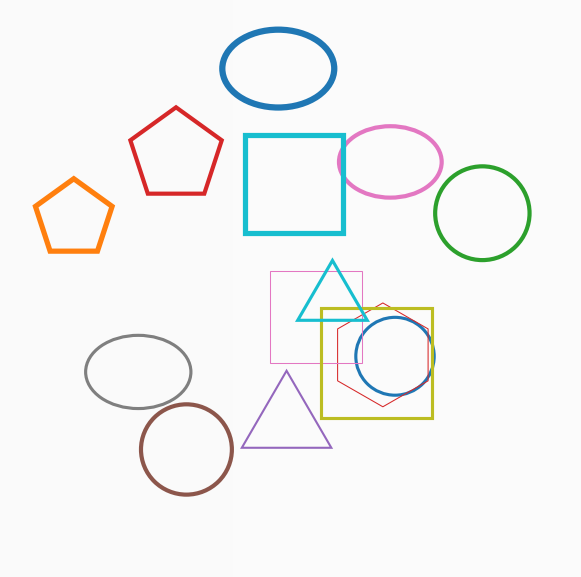[{"shape": "oval", "thickness": 3, "radius": 0.48, "center": [0.479, 0.88]}, {"shape": "circle", "thickness": 1.5, "radius": 0.34, "center": [0.68, 0.382]}, {"shape": "pentagon", "thickness": 2.5, "radius": 0.35, "center": [0.127, 0.62]}, {"shape": "circle", "thickness": 2, "radius": 0.41, "center": [0.83, 0.63]}, {"shape": "pentagon", "thickness": 2, "radius": 0.41, "center": [0.303, 0.731]}, {"shape": "hexagon", "thickness": 0.5, "radius": 0.45, "center": [0.659, 0.385]}, {"shape": "triangle", "thickness": 1, "radius": 0.44, "center": [0.493, 0.268]}, {"shape": "circle", "thickness": 2, "radius": 0.39, "center": [0.321, 0.221]}, {"shape": "oval", "thickness": 2, "radius": 0.44, "center": [0.672, 0.719]}, {"shape": "square", "thickness": 0.5, "radius": 0.4, "center": [0.543, 0.451]}, {"shape": "oval", "thickness": 1.5, "radius": 0.45, "center": [0.238, 0.355]}, {"shape": "square", "thickness": 1.5, "radius": 0.48, "center": [0.648, 0.371]}, {"shape": "square", "thickness": 2.5, "radius": 0.42, "center": [0.505, 0.68]}, {"shape": "triangle", "thickness": 1.5, "radius": 0.35, "center": [0.572, 0.479]}]